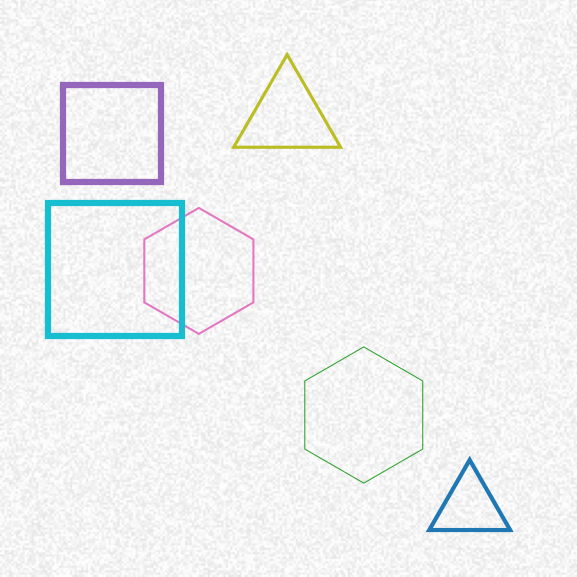[{"shape": "triangle", "thickness": 2, "radius": 0.4, "center": [0.813, 0.122]}, {"shape": "hexagon", "thickness": 0.5, "radius": 0.59, "center": [0.63, 0.281]}, {"shape": "square", "thickness": 3, "radius": 0.42, "center": [0.194, 0.768]}, {"shape": "hexagon", "thickness": 1, "radius": 0.55, "center": [0.344, 0.53]}, {"shape": "triangle", "thickness": 1.5, "radius": 0.53, "center": [0.497, 0.798]}, {"shape": "square", "thickness": 3, "radius": 0.58, "center": [0.199, 0.532]}]